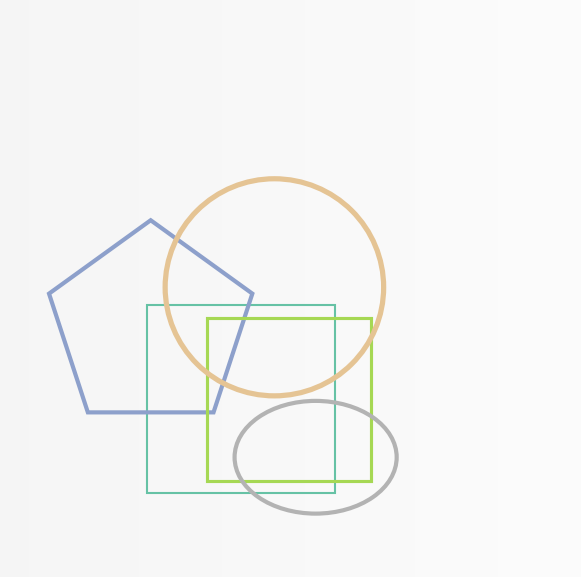[{"shape": "square", "thickness": 1, "radius": 0.81, "center": [0.415, 0.308]}, {"shape": "pentagon", "thickness": 2, "radius": 0.92, "center": [0.259, 0.434]}, {"shape": "square", "thickness": 1.5, "radius": 0.71, "center": [0.498, 0.307]}, {"shape": "circle", "thickness": 2.5, "radius": 0.94, "center": [0.472, 0.502]}, {"shape": "oval", "thickness": 2, "radius": 0.7, "center": [0.543, 0.207]}]